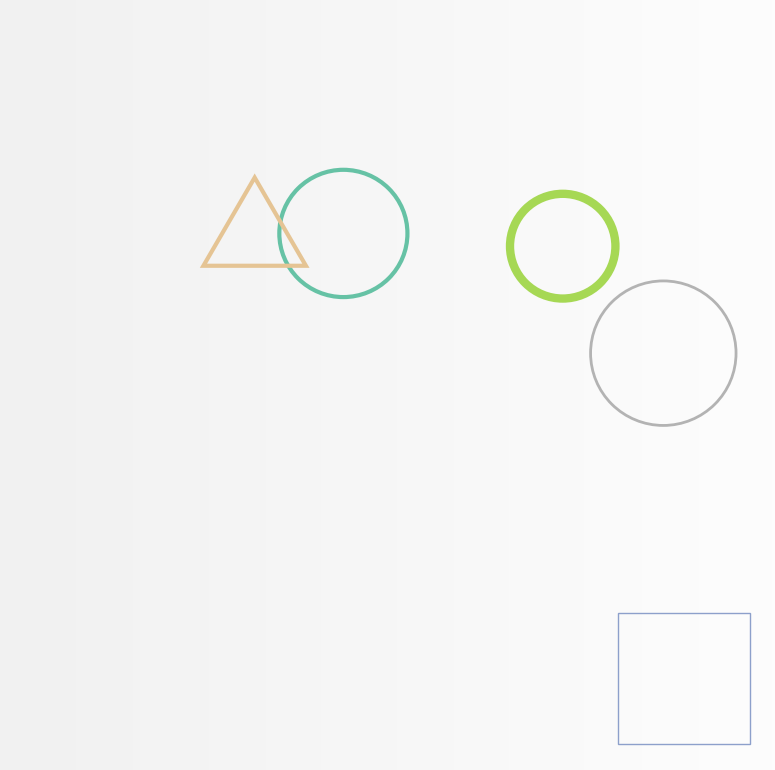[{"shape": "circle", "thickness": 1.5, "radius": 0.41, "center": [0.443, 0.697]}, {"shape": "square", "thickness": 0.5, "radius": 0.43, "center": [0.883, 0.119]}, {"shape": "circle", "thickness": 3, "radius": 0.34, "center": [0.726, 0.68]}, {"shape": "triangle", "thickness": 1.5, "radius": 0.38, "center": [0.329, 0.693]}, {"shape": "circle", "thickness": 1, "radius": 0.47, "center": [0.856, 0.541]}]